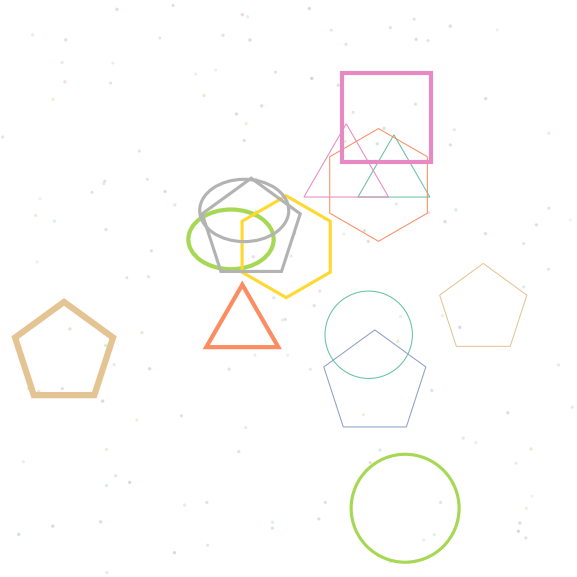[{"shape": "circle", "thickness": 0.5, "radius": 0.38, "center": [0.638, 0.419]}, {"shape": "triangle", "thickness": 0.5, "radius": 0.36, "center": [0.682, 0.694]}, {"shape": "triangle", "thickness": 2, "radius": 0.36, "center": [0.42, 0.434]}, {"shape": "hexagon", "thickness": 0.5, "radius": 0.49, "center": [0.655, 0.679]}, {"shape": "pentagon", "thickness": 0.5, "radius": 0.46, "center": [0.649, 0.335]}, {"shape": "triangle", "thickness": 0.5, "radius": 0.42, "center": [0.6, 0.7]}, {"shape": "square", "thickness": 2, "radius": 0.38, "center": [0.669, 0.796]}, {"shape": "oval", "thickness": 2, "radius": 0.37, "center": [0.4, 0.585]}, {"shape": "circle", "thickness": 1.5, "radius": 0.47, "center": [0.702, 0.119]}, {"shape": "hexagon", "thickness": 1.5, "radius": 0.44, "center": [0.496, 0.572]}, {"shape": "pentagon", "thickness": 3, "radius": 0.45, "center": [0.111, 0.387]}, {"shape": "pentagon", "thickness": 0.5, "radius": 0.4, "center": [0.837, 0.464]}, {"shape": "pentagon", "thickness": 1.5, "radius": 0.45, "center": [0.435, 0.601]}, {"shape": "oval", "thickness": 1.5, "radius": 0.39, "center": [0.423, 0.635]}]